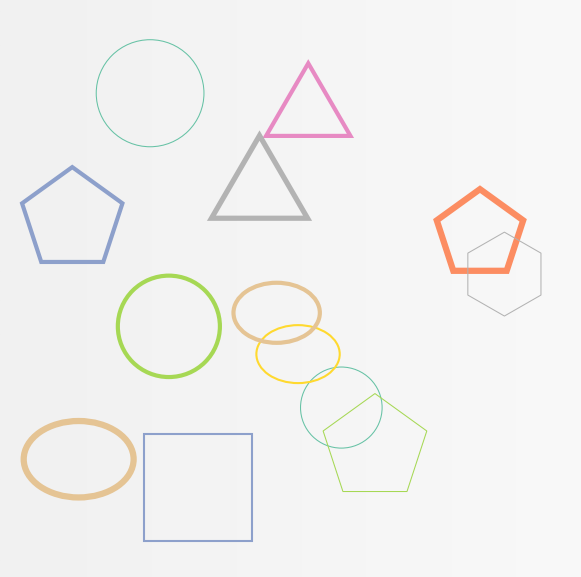[{"shape": "circle", "thickness": 0.5, "radius": 0.46, "center": [0.258, 0.838]}, {"shape": "circle", "thickness": 0.5, "radius": 0.35, "center": [0.587, 0.293]}, {"shape": "pentagon", "thickness": 3, "radius": 0.39, "center": [0.826, 0.593]}, {"shape": "square", "thickness": 1, "radius": 0.47, "center": [0.34, 0.155]}, {"shape": "pentagon", "thickness": 2, "radius": 0.45, "center": [0.124, 0.619]}, {"shape": "triangle", "thickness": 2, "radius": 0.42, "center": [0.53, 0.806]}, {"shape": "circle", "thickness": 2, "radius": 0.44, "center": [0.291, 0.434]}, {"shape": "pentagon", "thickness": 0.5, "radius": 0.47, "center": [0.645, 0.224]}, {"shape": "oval", "thickness": 1, "radius": 0.36, "center": [0.513, 0.386]}, {"shape": "oval", "thickness": 3, "radius": 0.47, "center": [0.135, 0.204]}, {"shape": "oval", "thickness": 2, "radius": 0.37, "center": [0.476, 0.458]}, {"shape": "triangle", "thickness": 2.5, "radius": 0.48, "center": [0.446, 0.669]}, {"shape": "hexagon", "thickness": 0.5, "radius": 0.36, "center": [0.868, 0.525]}]